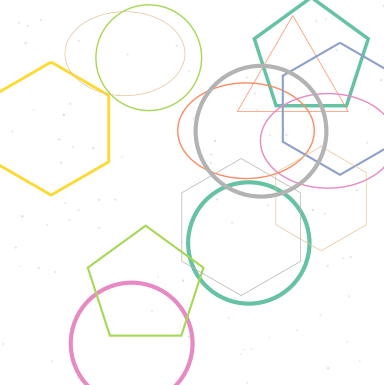[{"shape": "circle", "thickness": 3, "radius": 0.79, "center": [0.646, 0.369]}, {"shape": "pentagon", "thickness": 2.5, "radius": 0.78, "center": [0.809, 0.851]}, {"shape": "oval", "thickness": 1, "radius": 0.89, "center": [0.639, 0.66]}, {"shape": "triangle", "thickness": 0.5, "radius": 0.83, "center": [0.76, 0.793]}, {"shape": "hexagon", "thickness": 1.5, "radius": 0.86, "center": [0.883, 0.717]}, {"shape": "circle", "thickness": 3, "radius": 0.79, "center": [0.342, 0.108]}, {"shape": "oval", "thickness": 1, "radius": 0.88, "center": [0.852, 0.634]}, {"shape": "pentagon", "thickness": 1.5, "radius": 0.79, "center": [0.378, 0.256]}, {"shape": "circle", "thickness": 1, "radius": 0.69, "center": [0.386, 0.85]}, {"shape": "hexagon", "thickness": 2, "radius": 0.86, "center": [0.133, 0.666]}, {"shape": "oval", "thickness": 0.5, "radius": 0.78, "center": [0.325, 0.861]}, {"shape": "hexagon", "thickness": 0.5, "radius": 0.68, "center": [0.834, 0.484]}, {"shape": "circle", "thickness": 3, "radius": 0.85, "center": [0.678, 0.659]}, {"shape": "hexagon", "thickness": 0.5, "radius": 0.89, "center": [0.626, 0.41]}]